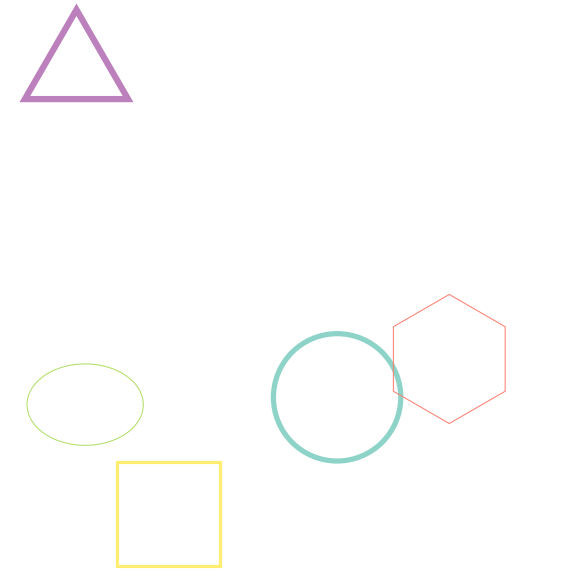[{"shape": "circle", "thickness": 2.5, "radius": 0.55, "center": [0.584, 0.311]}, {"shape": "hexagon", "thickness": 0.5, "radius": 0.56, "center": [0.778, 0.378]}, {"shape": "oval", "thickness": 0.5, "radius": 0.5, "center": [0.147, 0.299]}, {"shape": "triangle", "thickness": 3, "radius": 0.52, "center": [0.132, 0.879]}, {"shape": "square", "thickness": 1.5, "radius": 0.45, "center": [0.292, 0.109]}]